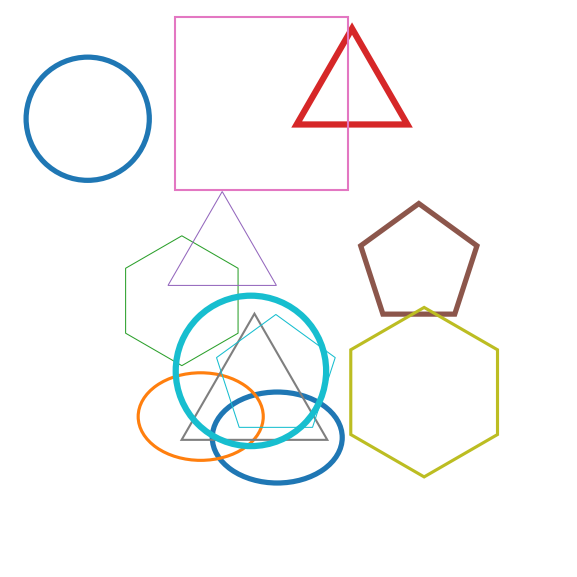[{"shape": "oval", "thickness": 2.5, "radius": 0.56, "center": [0.48, 0.242]}, {"shape": "circle", "thickness": 2.5, "radius": 0.53, "center": [0.152, 0.794]}, {"shape": "oval", "thickness": 1.5, "radius": 0.54, "center": [0.348, 0.278]}, {"shape": "hexagon", "thickness": 0.5, "radius": 0.56, "center": [0.315, 0.478]}, {"shape": "triangle", "thickness": 3, "radius": 0.55, "center": [0.61, 0.839]}, {"shape": "triangle", "thickness": 0.5, "radius": 0.54, "center": [0.385, 0.559]}, {"shape": "pentagon", "thickness": 2.5, "radius": 0.53, "center": [0.725, 0.541]}, {"shape": "square", "thickness": 1, "radius": 0.75, "center": [0.452, 0.82]}, {"shape": "triangle", "thickness": 1, "radius": 0.73, "center": [0.441, 0.31]}, {"shape": "hexagon", "thickness": 1.5, "radius": 0.73, "center": [0.734, 0.32]}, {"shape": "pentagon", "thickness": 0.5, "radius": 0.54, "center": [0.478, 0.347]}, {"shape": "circle", "thickness": 3, "radius": 0.65, "center": [0.435, 0.357]}]